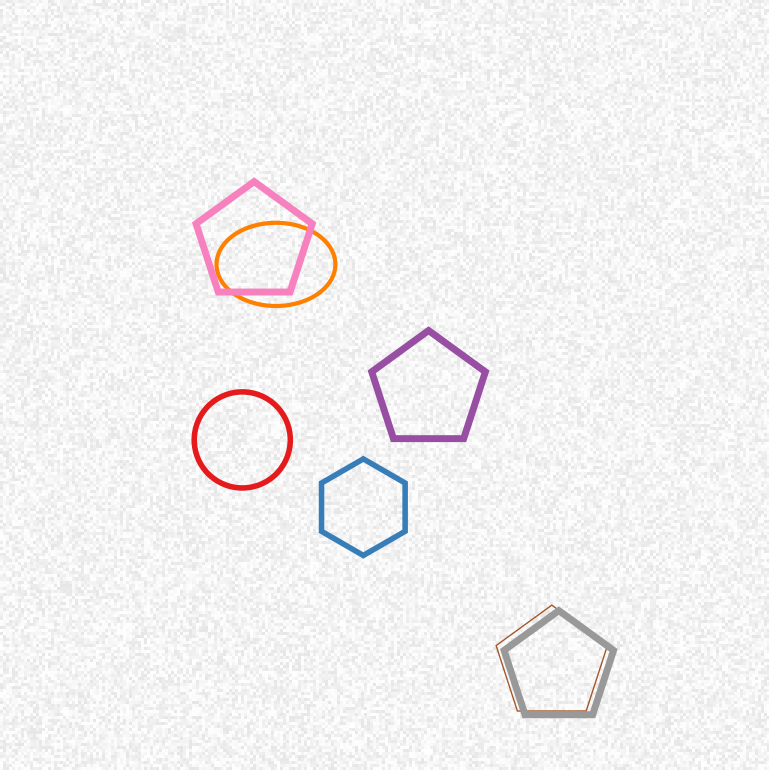[{"shape": "circle", "thickness": 2, "radius": 0.31, "center": [0.315, 0.429]}, {"shape": "hexagon", "thickness": 2, "radius": 0.31, "center": [0.472, 0.341]}, {"shape": "pentagon", "thickness": 2.5, "radius": 0.39, "center": [0.557, 0.493]}, {"shape": "oval", "thickness": 1.5, "radius": 0.39, "center": [0.358, 0.657]}, {"shape": "pentagon", "thickness": 0.5, "radius": 0.38, "center": [0.717, 0.138]}, {"shape": "pentagon", "thickness": 2.5, "radius": 0.4, "center": [0.33, 0.685]}, {"shape": "pentagon", "thickness": 2.5, "radius": 0.37, "center": [0.726, 0.132]}]